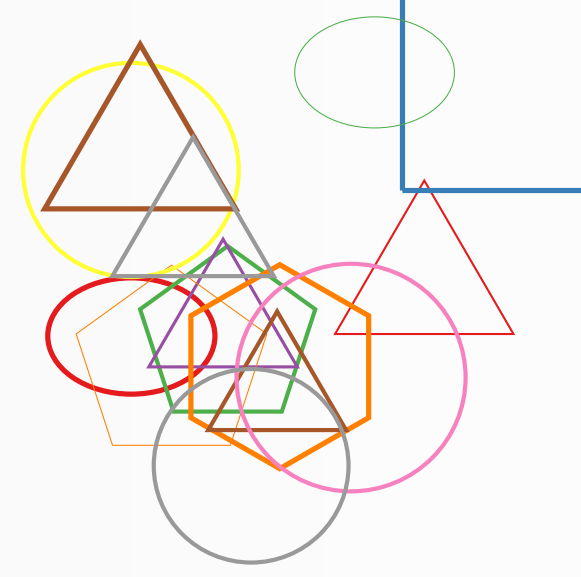[{"shape": "triangle", "thickness": 1, "radius": 0.89, "center": [0.73, 0.509]}, {"shape": "oval", "thickness": 2.5, "radius": 0.72, "center": [0.226, 0.417]}, {"shape": "square", "thickness": 2.5, "radius": 0.91, "center": [0.873, 0.853]}, {"shape": "oval", "thickness": 0.5, "radius": 0.69, "center": [0.644, 0.874]}, {"shape": "pentagon", "thickness": 2, "radius": 0.79, "center": [0.392, 0.415]}, {"shape": "triangle", "thickness": 1.5, "radius": 0.74, "center": [0.384, 0.438]}, {"shape": "pentagon", "thickness": 0.5, "radius": 0.86, "center": [0.295, 0.368]}, {"shape": "hexagon", "thickness": 2.5, "radius": 0.88, "center": [0.481, 0.364]}, {"shape": "circle", "thickness": 2, "radius": 0.93, "center": [0.225, 0.705]}, {"shape": "triangle", "thickness": 2.5, "radius": 0.95, "center": [0.241, 0.732]}, {"shape": "triangle", "thickness": 2, "radius": 0.68, "center": [0.477, 0.323]}, {"shape": "circle", "thickness": 2, "radius": 0.99, "center": [0.604, 0.345]}, {"shape": "triangle", "thickness": 2, "radius": 0.8, "center": [0.332, 0.601]}, {"shape": "circle", "thickness": 2, "radius": 0.84, "center": [0.432, 0.193]}]